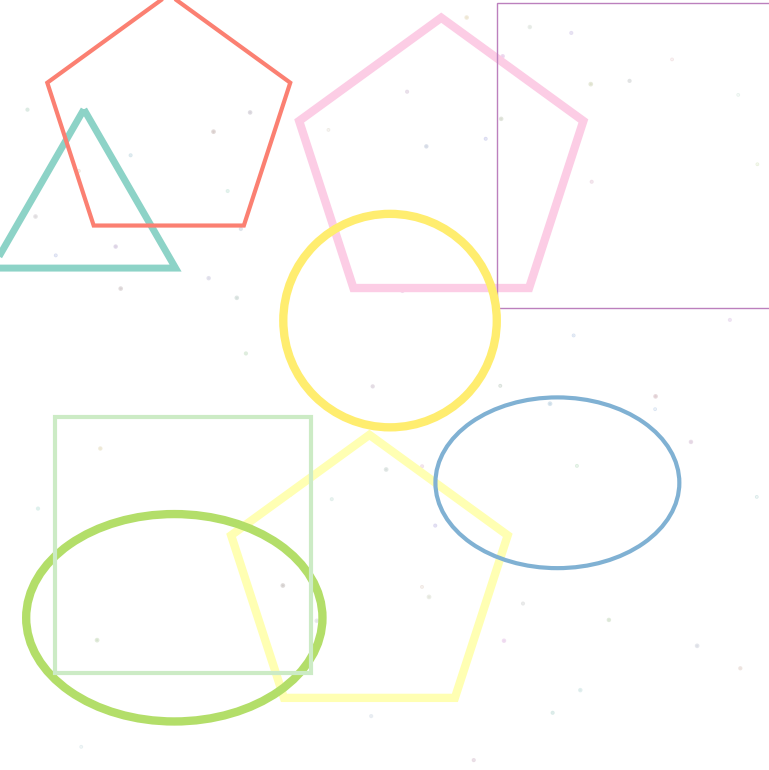[{"shape": "triangle", "thickness": 2.5, "radius": 0.69, "center": [0.109, 0.721]}, {"shape": "pentagon", "thickness": 3, "radius": 0.94, "center": [0.48, 0.246]}, {"shape": "pentagon", "thickness": 1.5, "radius": 0.83, "center": [0.219, 0.841]}, {"shape": "oval", "thickness": 1.5, "radius": 0.79, "center": [0.724, 0.373]}, {"shape": "oval", "thickness": 3, "radius": 0.96, "center": [0.226, 0.198]}, {"shape": "pentagon", "thickness": 3, "radius": 0.97, "center": [0.573, 0.783]}, {"shape": "square", "thickness": 0.5, "radius": 0.99, "center": [0.844, 0.798]}, {"shape": "square", "thickness": 1.5, "radius": 0.83, "center": [0.238, 0.292]}, {"shape": "circle", "thickness": 3, "radius": 0.69, "center": [0.507, 0.584]}]